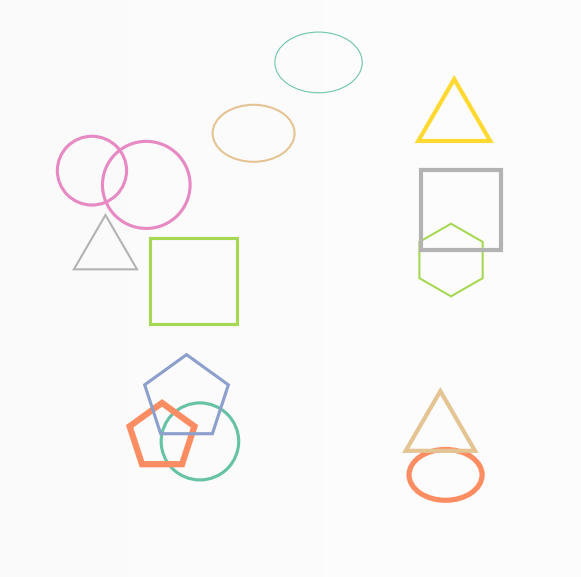[{"shape": "oval", "thickness": 0.5, "radius": 0.38, "center": [0.548, 0.891]}, {"shape": "circle", "thickness": 1.5, "radius": 0.33, "center": [0.344, 0.235]}, {"shape": "pentagon", "thickness": 3, "radius": 0.29, "center": [0.279, 0.243]}, {"shape": "oval", "thickness": 2.5, "radius": 0.31, "center": [0.767, 0.177]}, {"shape": "pentagon", "thickness": 1.5, "radius": 0.38, "center": [0.321, 0.309]}, {"shape": "circle", "thickness": 1.5, "radius": 0.3, "center": [0.158, 0.704]}, {"shape": "circle", "thickness": 1.5, "radius": 0.38, "center": [0.252, 0.679]}, {"shape": "hexagon", "thickness": 1, "radius": 0.31, "center": [0.776, 0.549]}, {"shape": "square", "thickness": 1.5, "radius": 0.37, "center": [0.333, 0.512]}, {"shape": "triangle", "thickness": 2, "radius": 0.36, "center": [0.781, 0.791]}, {"shape": "triangle", "thickness": 2, "radius": 0.34, "center": [0.758, 0.253]}, {"shape": "oval", "thickness": 1, "radius": 0.35, "center": [0.436, 0.768]}, {"shape": "square", "thickness": 2, "radius": 0.35, "center": [0.793, 0.636]}, {"shape": "triangle", "thickness": 1, "radius": 0.31, "center": [0.181, 0.564]}]